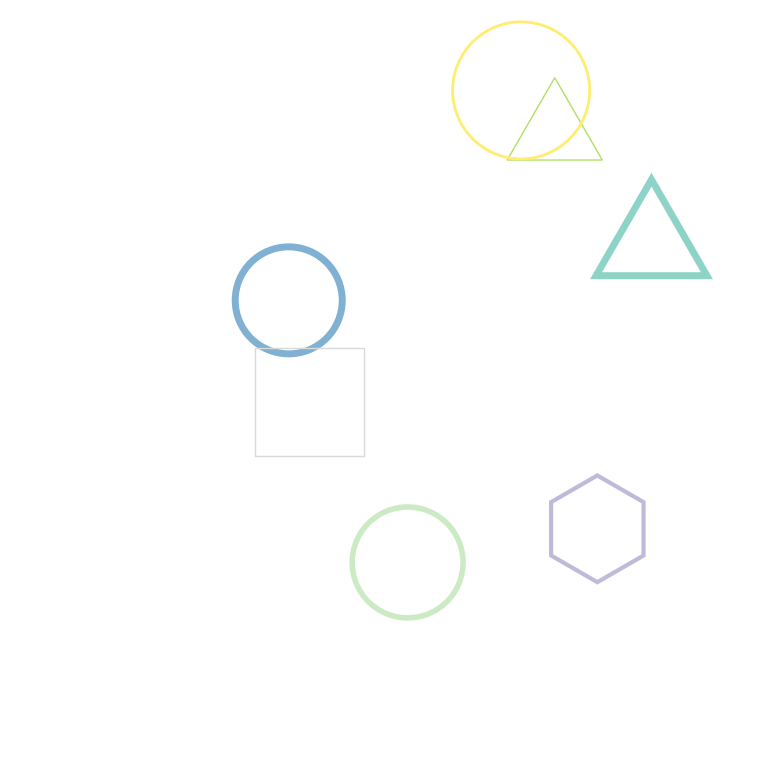[{"shape": "triangle", "thickness": 2.5, "radius": 0.42, "center": [0.846, 0.684]}, {"shape": "hexagon", "thickness": 1.5, "radius": 0.35, "center": [0.776, 0.313]}, {"shape": "circle", "thickness": 2.5, "radius": 0.35, "center": [0.375, 0.61]}, {"shape": "triangle", "thickness": 0.5, "radius": 0.36, "center": [0.72, 0.828]}, {"shape": "square", "thickness": 0.5, "radius": 0.35, "center": [0.402, 0.478]}, {"shape": "circle", "thickness": 2, "radius": 0.36, "center": [0.529, 0.27]}, {"shape": "circle", "thickness": 1, "radius": 0.45, "center": [0.677, 0.883]}]